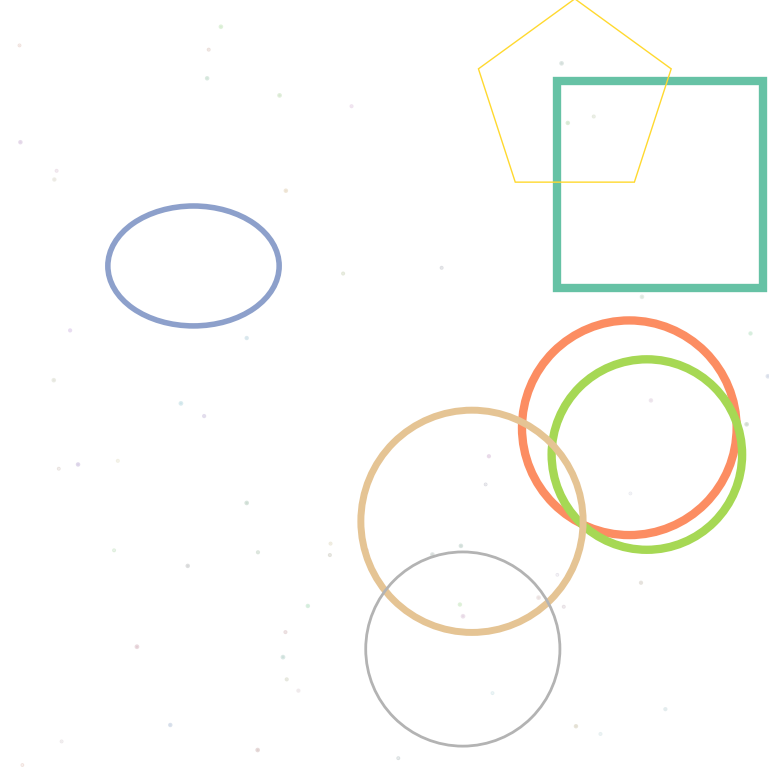[{"shape": "square", "thickness": 3, "radius": 0.67, "center": [0.857, 0.76]}, {"shape": "circle", "thickness": 3, "radius": 0.7, "center": [0.817, 0.444]}, {"shape": "oval", "thickness": 2, "radius": 0.56, "center": [0.251, 0.655]}, {"shape": "circle", "thickness": 3, "radius": 0.62, "center": [0.84, 0.41]}, {"shape": "pentagon", "thickness": 0.5, "radius": 0.66, "center": [0.747, 0.87]}, {"shape": "circle", "thickness": 2.5, "radius": 0.72, "center": [0.613, 0.323]}, {"shape": "circle", "thickness": 1, "radius": 0.63, "center": [0.601, 0.157]}]